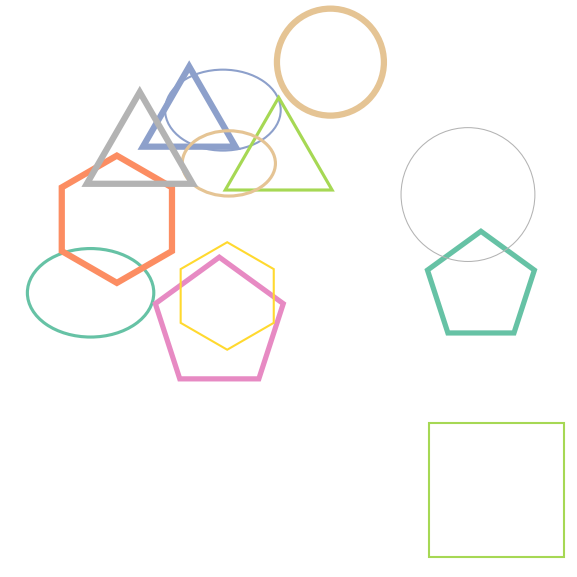[{"shape": "oval", "thickness": 1.5, "radius": 0.55, "center": [0.157, 0.492]}, {"shape": "pentagon", "thickness": 2.5, "radius": 0.49, "center": [0.833, 0.501]}, {"shape": "hexagon", "thickness": 3, "radius": 0.55, "center": [0.202, 0.619]}, {"shape": "triangle", "thickness": 3, "radius": 0.46, "center": [0.328, 0.791]}, {"shape": "oval", "thickness": 1, "radius": 0.5, "center": [0.386, 0.808]}, {"shape": "pentagon", "thickness": 2.5, "radius": 0.58, "center": [0.38, 0.437]}, {"shape": "triangle", "thickness": 1.5, "radius": 0.53, "center": [0.483, 0.724]}, {"shape": "square", "thickness": 1, "radius": 0.58, "center": [0.86, 0.151]}, {"shape": "hexagon", "thickness": 1, "radius": 0.47, "center": [0.393, 0.487]}, {"shape": "oval", "thickness": 1.5, "radius": 0.4, "center": [0.396, 0.716]}, {"shape": "circle", "thickness": 3, "radius": 0.46, "center": [0.572, 0.892]}, {"shape": "circle", "thickness": 0.5, "radius": 0.58, "center": [0.81, 0.662]}, {"shape": "triangle", "thickness": 3, "radius": 0.53, "center": [0.242, 0.734]}]